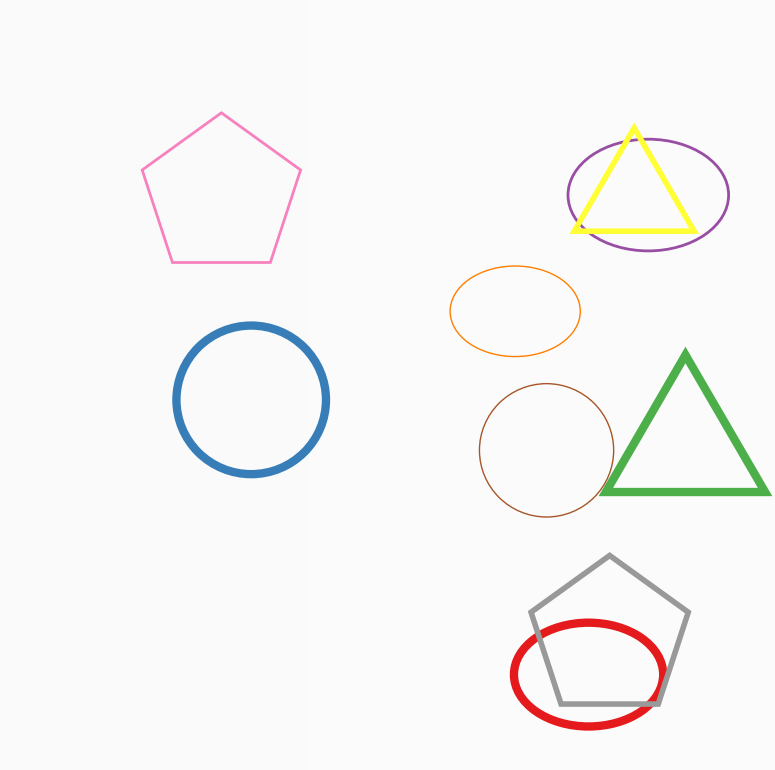[{"shape": "oval", "thickness": 3, "radius": 0.48, "center": [0.759, 0.124]}, {"shape": "circle", "thickness": 3, "radius": 0.48, "center": [0.324, 0.481]}, {"shape": "triangle", "thickness": 3, "radius": 0.59, "center": [0.884, 0.42]}, {"shape": "oval", "thickness": 1, "radius": 0.52, "center": [0.837, 0.747]}, {"shape": "oval", "thickness": 0.5, "radius": 0.42, "center": [0.665, 0.596]}, {"shape": "triangle", "thickness": 2, "radius": 0.45, "center": [0.818, 0.744]}, {"shape": "circle", "thickness": 0.5, "radius": 0.43, "center": [0.705, 0.415]}, {"shape": "pentagon", "thickness": 1, "radius": 0.54, "center": [0.286, 0.746]}, {"shape": "pentagon", "thickness": 2, "radius": 0.53, "center": [0.787, 0.172]}]